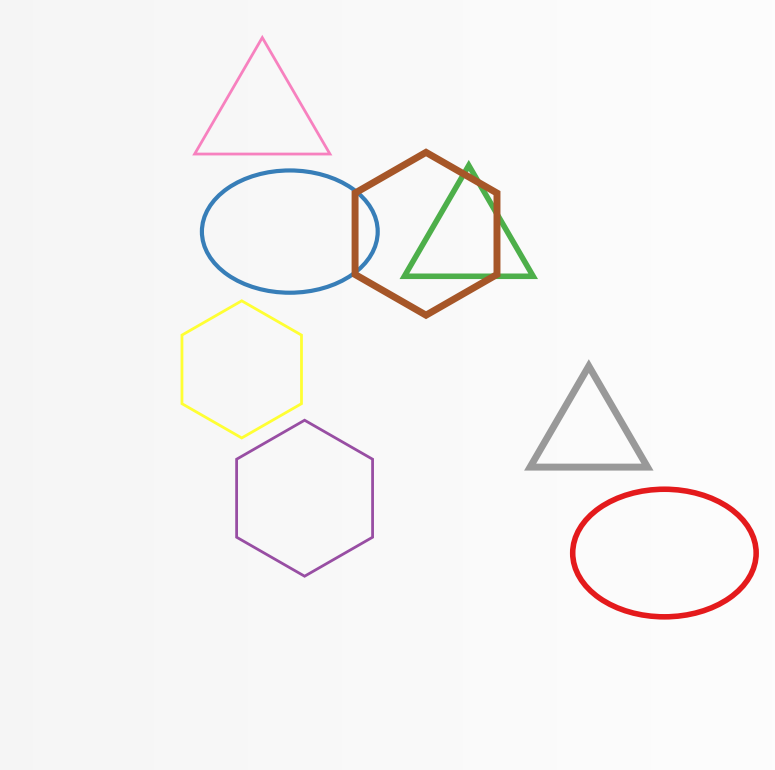[{"shape": "oval", "thickness": 2, "radius": 0.59, "center": [0.857, 0.282]}, {"shape": "oval", "thickness": 1.5, "radius": 0.57, "center": [0.374, 0.699]}, {"shape": "triangle", "thickness": 2, "radius": 0.48, "center": [0.605, 0.689]}, {"shape": "hexagon", "thickness": 1, "radius": 0.51, "center": [0.393, 0.353]}, {"shape": "hexagon", "thickness": 1, "radius": 0.45, "center": [0.312, 0.52]}, {"shape": "hexagon", "thickness": 2.5, "radius": 0.53, "center": [0.55, 0.696]}, {"shape": "triangle", "thickness": 1, "radius": 0.5, "center": [0.338, 0.85]}, {"shape": "triangle", "thickness": 2.5, "radius": 0.44, "center": [0.76, 0.437]}]